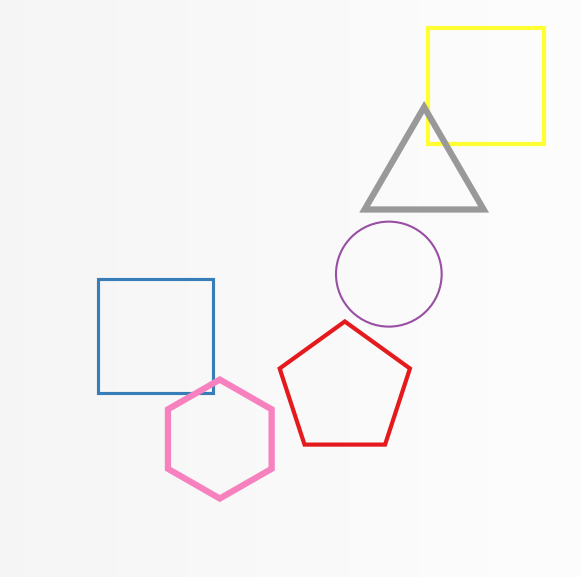[{"shape": "pentagon", "thickness": 2, "radius": 0.59, "center": [0.593, 0.325]}, {"shape": "square", "thickness": 1.5, "radius": 0.49, "center": [0.267, 0.417]}, {"shape": "circle", "thickness": 1, "radius": 0.45, "center": [0.669, 0.524]}, {"shape": "square", "thickness": 2, "radius": 0.5, "center": [0.836, 0.851]}, {"shape": "hexagon", "thickness": 3, "radius": 0.51, "center": [0.378, 0.239]}, {"shape": "triangle", "thickness": 3, "radius": 0.59, "center": [0.73, 0.695]}]